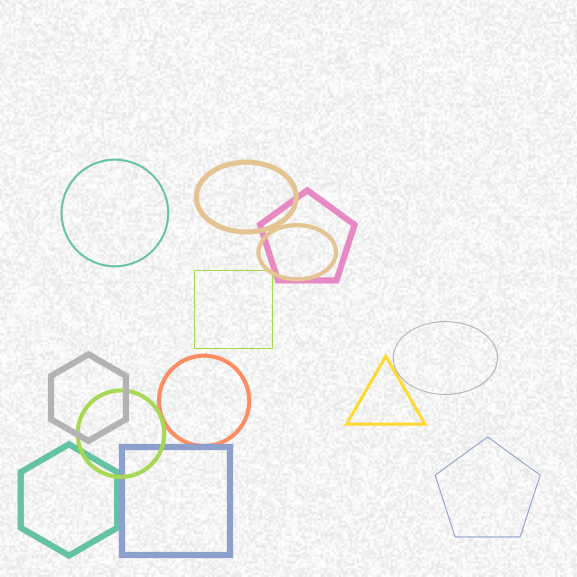[{"shape": "circle", "thickness": 1, "radius": 0.46, "center": [0.199, 0.63]}, {"shape": "hexagon", "thickness": 3, "radius": 0.48, "center": [0.119, 0.133]}, {"shape": "circle", "thickness": 2, "radius": 0.39, "center": [0.353, 0.305]}, {"shape": "pentagon", "thickness": 0.5, "radius": 0.48, "center": [0.844, 0.147]}, {"shape": "square", "thickness": 3, "radius": 0.47, "center": [0.305, 0.132]}, {"shape": "pentagon", "thickness": 3, "radius": 0.43, "center": [0.532, 0.583]}, {"shape": "square", "thickness": 0.5, "radius": 0.34, "center": [0.404, 0.463]}, {"shape": "circle", "thickness": 2, "radius": 0.37, "center": [0.209, 0.248]}, {"shape": "triangle", "thickness": 1.5, "radius": 0.39, "center": [0.668, 0.304]}, {"shape": "oval", "thickness": 2.5, "radius": 0.43, "center": [0.426, 0.658]}, {"shape": "oval", "thickness": 2, "radius": 0.34, "center": [0.515, 0.562]}, {"shape": "oval", "thickness": 0.5, "radius": 0.45, "center": [0.771, 0.379]}, {"shape": "hexagon", "thickness": 3, "radius": 0.37, "center": [0.153, 0.311]}]